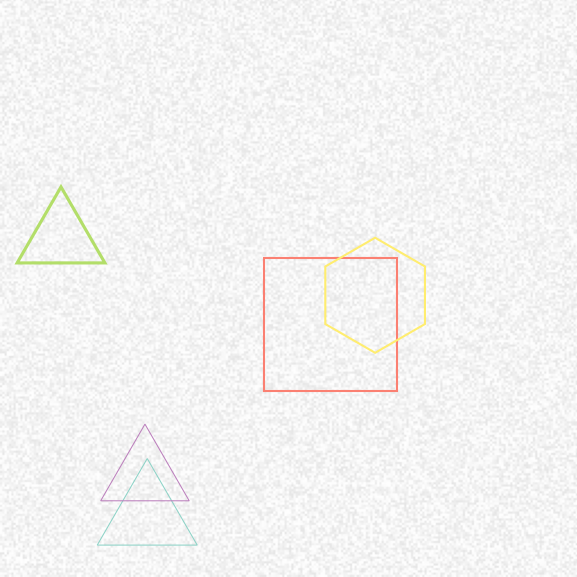[{"shape": "triangle", "thickness": 0.5, "radius": 0.5, "center": [0.255, 0.105]}, {"shape": "square", "thickness": 1, "radius": 0.58, "center": [0.572, 0.437]}, {"shape": "triangle", "thickness": 1.5, "radius": 0.44, "center": [0.106, 0.588]}, {"shape": "triangle", "thickness": 0.5, "radius": 0.44, "center": [0.251, 0.176]}, {"shape": "hexagon", "thickness": 1, "radius": 0.5, "center": [0.65, 0.488]}]